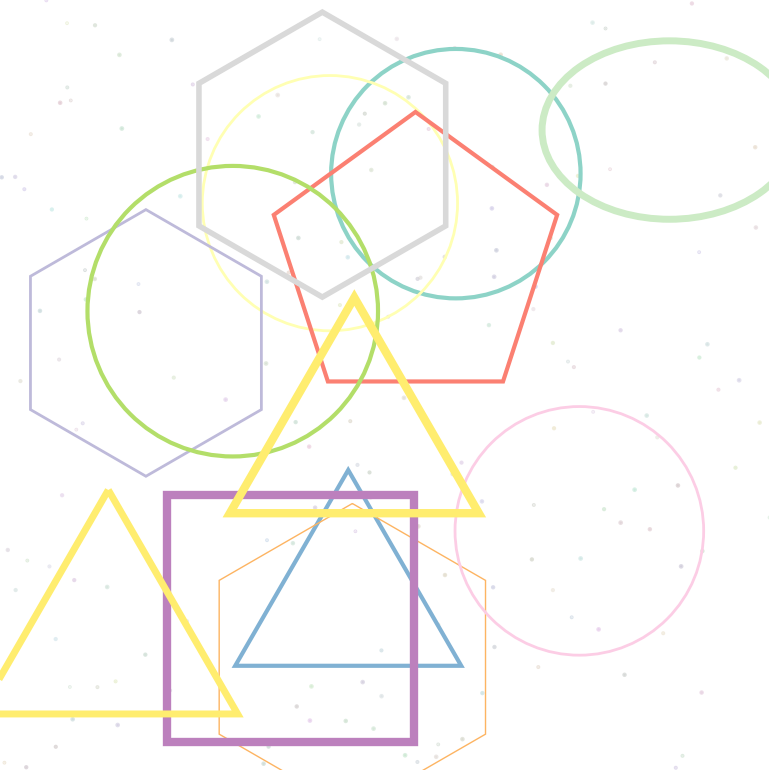[{"shape": "circle", "thickness": 1.5, "radius": 0.81, "center": [0.592, 0.774]}, {"shape": "circle", "thickness": 1, "radius": 0.83, "center": [0.428, 0.736]}, {"shape": "hexagon", "thickness": 1, "radius": 0.87, "center": [0.19, 0.555]}, {"shape": "pentagon", "thickness": 1.5, "radius": 0.97, "center": [0.54, 0.661]}, {"shape": "triangle", "thickness": 1.5, "radius": 0.85, "center": [0.452, 0.22]}, {"shape": "hexagon", "thickness": 0.5, "radius": 1.0, "center": [0.458, 0.146]}, {"shape": "circle", "thickness": 1.5, "radius": 0.94, "center": [0.302, 0.596]}, {"shape": "circle", "thickness": 1, "radius": 0.81, "center": [0.752, 0.311]}, {"shape": "hexagon", "thickness": 2, "radius": 0.93, "center": [0.419, 0.799]}, {"shape": "square", "thickness": 3, "radius": 0.8, "center": [0.377, 0.197]}, {"shape": "oval", "thickness": 2.5, "radius": 0.83, "center": [0.87, 0.831]}, {"shape": "triangle", "thickness": 2.5, "radius": 0.97, "center": [0.141, 0.17]}, {"shape": "triangle", "thickness": 3, "radius": 0.93, "center": [0.46, 0.427]}]